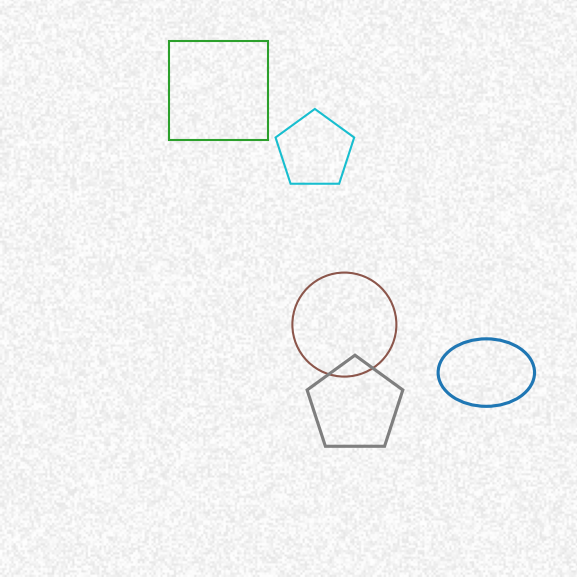[{"shape": "oval", "thickness": 1.5, "radius": 0.42, "center": [0.842, 0.354]}, {"shape": "square", "thickness": 1, "radius": 0.43, "center": [0.378, 0.842]}, {"shape": "circle", "thickness": 1, "radius": 0.45, "center": [0.596, 0.437]}, {"shape": "pentagon", "thickness": 1.5, "radius": 0.44, "center": [0.615, 0.297]}, {"shape": "pentagon", "thickness": 1, "radius": 0.36, "center": [0.545, 0.739]}]